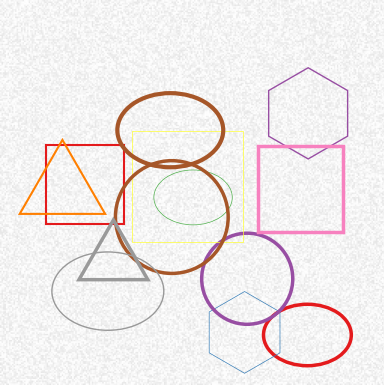[{"shape": "oval", "thickness": 2.5, "radius": 0.57, "center": [0.798, 0.13]}, {"shape": "square", "thickness": 1.5, "radius": 0.51, "center": [0.221, 0.521]}, {"shape": "hexagon", "thickness": 0.5, "radius": 0.53, "center": [0.635, 0.137]}, {"shape": "oval", "thickness": 0.5, "radius": 0.51, "center": [0.501, 0.487]}, {"shape": "hexagon", "thickness": 1, "radius": 0.59, "center": [0.8, 0.706]}, {"shape": "circle", "thickness": 2.5, "radius": 0.59, "center": [0.642, 0.276]}, {"shape": "triangle", "thickness": 1.5, "radius": 0.64, "center": [0.162, 0.508]}, {"shape": "square", "thickness": 0.5, "radius": 0.72, "center": [0.487, 0.515]}, {"shape": "oval", "thickness": 3, "radius": 0.69, "center": [0.442, 0.662]}, {"shape": "circle", "thickness": 2.5, "radius": 0.73, "center": [0.446, 0.436]}, {"shape": "square", "thickness": 2.5, "radius": 0.56, "center": [0.78, 0.509]}, {"shape": "triangle", "thickness": 2.5, "radius": 0.52, "center": [0.295, 0.325]}, {"shape": "oval", "thickness": 1, "radius": 0.73, "center": [0.28, 0.244]}]